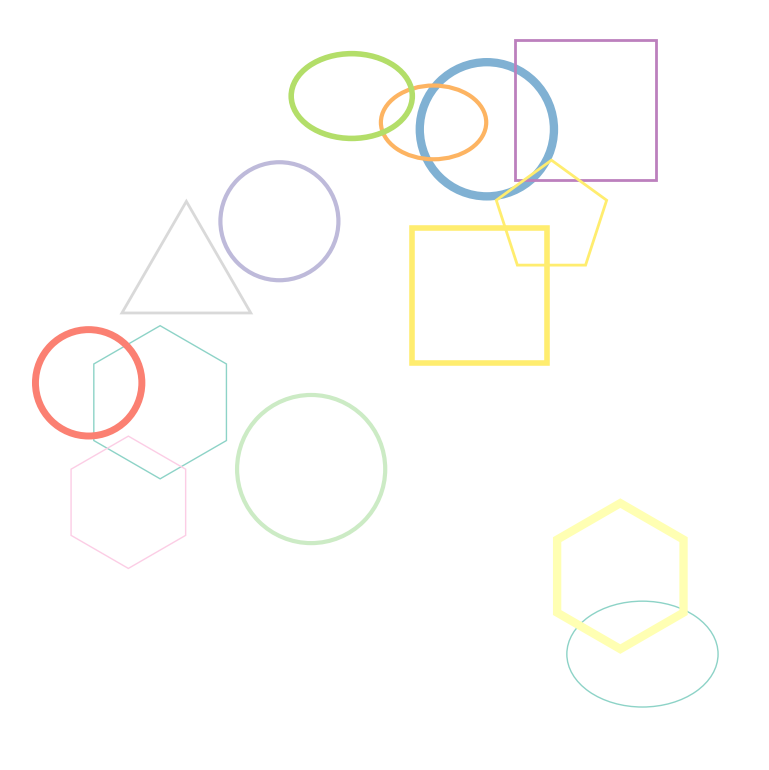[{"shape": "oval", "thickness": 0.5, "radius": 0.49, "center": [0.834, 0.151]}, {"shape": "hexagon", "thickness": 0.5, "radius": 0.5, "center": [0.208, 0.478]}, {"shape": "hexagon", "thickness": 3, "radius": 0.47, "center": [0.806, 0.252]}, {"shape": "circle", "thickness": 1.5, "radius": 0.38, "center": [0.363, 0.713]}, {"shape": "circle", "thickness": 2.5, "radius": 0.35, "center": [0.115, 0.503]}, {"shape": "circle", "thickness": 3, "radius": 0.44, "center": [0.632, 0.832]}, {"shape": "oval", "thickness": 1.5, "radius": 0.34, "center": [0.563, 0.841]}, {"shape": "oval", "thickness": 2, "radius": 0.39, "center": [0.457, 0.875]}, {"shape": "hexagon", "thickness": 0.5, "radius": 0.43, "center": [0.167, 0.348]}, {"shape": "triangle", "thickness": 1, "radius": 0.48, "center": [0.242, 0.642]}, {"shape": "square", "thickness": 1, "radius": 0.46, "center": [0.76, 0.857]}, {"shape": "circle", "thickness": 1.5, "radius": 0.48, "center": [0.404, 0.391]}, {"shape": "square", "thickness": 2, "radius": 0.44, "center": [0.623, 0.617]}, {"shape": "pentagon", "thickness": 1, "radius": 0.38, "center": [0.716, 0.717]}]